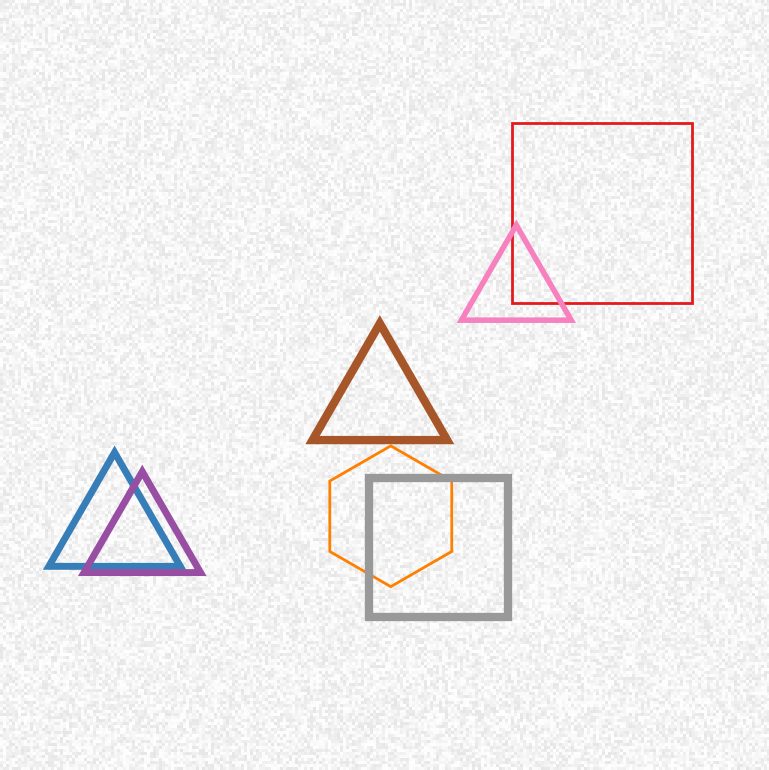[{"shape": "square", "thickness": 1, "radius": 0.59, "center": [0.782, 0.723]}, {"shape": "triangle", "thickness": 2.5, "radius": 0.49, "center": [0.149, 0.314]}, {"shape": "triangle", "thickness": 2.5, "radius": 0.44, "center": [0.185, 0.3]}, {"shape": "hexagon", "thickness": 1, "radius": 0.46, "center": [0.508, 0.33]}, {"shape": "triangle", "thickness": 3, "radius": 0.5, "center": [0.493, 0.479]}, {"shape": "triangle", "thickness": 2, "radius": 0.41, "center": [0.671, 0.625]}, {"shape": "square", "thickness": 3, "radius": 0.45, "center": [0.569, 0.289]}]